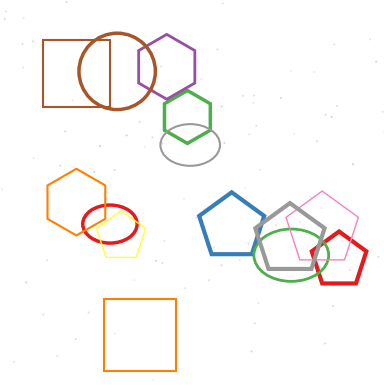[{"shape": "pentagon", "thickness": 3, "radius": 0.37, "center": [0.881, 0.324]}, {"shape": "oval", "thickness": 2.5, "radius": 0.35, "center": [0.286, 0.418]}, {"shape": "pentagon", "thickness": 3, "radius": 0.44, "center": [0.602, 0.412]}, {"shape": "hexagon", "thickness": 2.5, "radius": 0.34, "center": [0.487, 0.696]}, {"shape": "oval", "thickness": 2, "radius": 0.49, "center": [0.757, 0.337]}, {"shape": "hexagon", "thickness": 2, "radius": 0.42, "center": [0.433, 0.826]}, {"shape": "square", "thickness": 1.5, "radius": 0.47, "center": [0.364, 0.131]}, {"shape": "hexagon", "thickness": 1.5, "radius": 0.43, "center": [0.198, 0.475]}, {"shape": "pentagon", "thickness": 1, "radius": 0.33, "center": [0.315, 0.386]}, {"shape": "square", "thickness": 1.5, "radius": 0.43, "center": [0.199, 0.808]}, {"shape": "circle", "thickness": 2.5, "radius": 0.5, "center": [0.304, 0.815]}, {"shape": "pentagon", "thickness": 1, "radius": 0.49, "center": [0.837, 0.405]}, {"shape": "pentagon", "thickness": 3, "radius": 0.47, "center": [0.753, 0.378]}, {"shape": "oval", "thickness": 1.5, "radius": 0.39, "center": [0.494, 0.623]}]